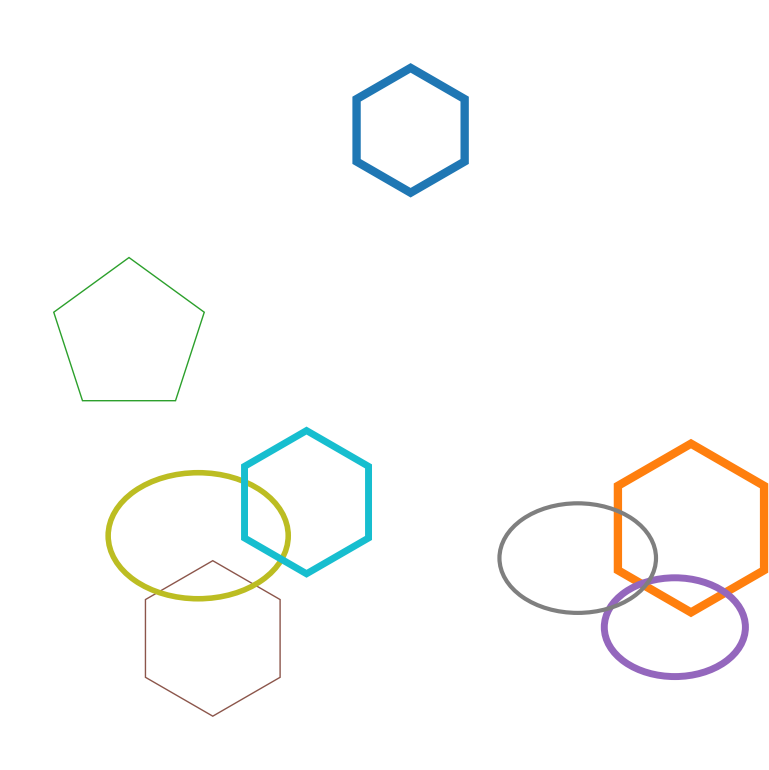[{"shape": "hexagon", "thickness": 3, "radius": 0.41, "center": [0.533, 0.831]}, {"shape": "hexagon", "thickness": 3, "radius": 0.55, "center": [0.897, 0.314]}, {"shape": "pentagon", "thickness": 0.5, "radius": 0.51, "center": [0.168, 0.563]}, {"shape": "oval", "thickness": 2.5, "radius": 0.46, "center": [0.876, 0.185]}, {"shape": "hexagon", "thickness": 0.5, "radius": 0.5, "center": [0.276, 0.171]}, {"shape": "oval", "thickness": 1.5, "radius": 0.51, "center": [0.75, 0.275]}, {"shape": "oval", "thickness": 2, "radius": 0.58, "center": [0.257, 0.304]}, {"shape": "hexagon", "thickness": 2.5, "radius": 0.46, "center": [0.398, 0.348]}]